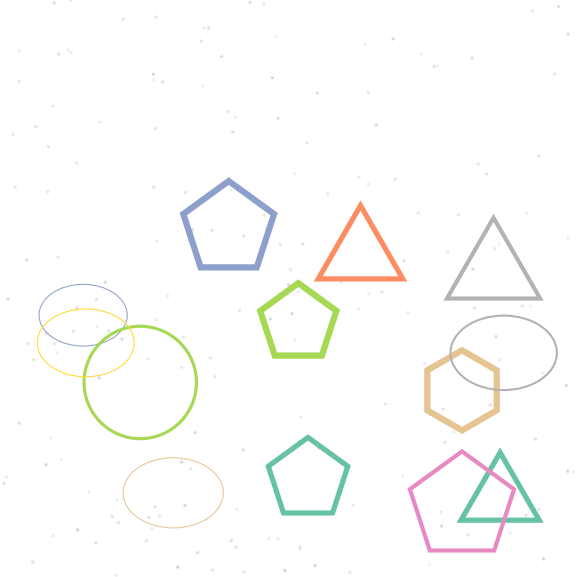[{"shape": "triangle", "thickness": 2.5, "radius": 0.39, "center": [0.866, 0.137]}, {"shape": "pentagon", "thickness": 2.5, "radius": 0.36, "center": [0.533, 0.169]}, {"shape": "triangle", "thickness": 2.5, "radius": 0.42, "center": [0.624, 0.559]}, {"shape": "pentagon", "thickness": 3, "radius": 0.41, "center": [0.396, 0.603]}, {"shape": "oval", "thickness": 0.5, "radius": 0.38, "center": [0.144, 0.453]}, {"shape": "pentagon", "thickness": 2, "radius": 0.47, "center": [0.8, 0.123]}, {"shape": "pentagon", "thickness": 3, "radius": 0.35, "center": [0.517, 0.439]}, {"shape": "circle", "thickness": 1.5, "radius": 0.49, "center": [0.243, 0.337]}, {"shape": "oval", "thickness": 0.5, "radius": 0.42, "center": [0.148, 0.405]}, {"shape": "oval", "thickness": 0.5, "radius": 0.43, "center": [0.3, 0.146]}, {"shape": "hexagon", "thickness": 3, "radius": 0.35, "center": [0.8, 0.323]}, {"shape": "oval", "thickness": 1, "radius": 0.46, "center": [0.872, 0.388]}, {"shape": "triangle", "thickness": 2, "radius": 0.47, "center": [0.855, 0.529]}]